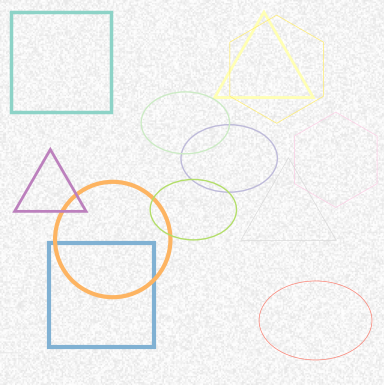[{"shape": "square", "thickness": 2.5, "radius": 0.65, "center": [0.158, 0.839]}, {"shape": "triangle", "thickness": 2, "radius": 0.74, "center": [0.686, 0.821]}, {"shape": "oval", "thickness": 1, "radius": 0.63, "center": [0.595, 0.588]}, {"shape": "oval", "thickness": 0.5, "radius": 0.73, "center": [0.82, 0.168]}, {"shape": "square", "thickness": 3, "radius": 0.68, "center": [0.264, 0.235]}, {"shape": "circle", "thickness": 3, "radius": 0.75, "center": [0.293, 0.378]}, {"shape": "oval", "thickness": 1, "radius": 0.56, "center": [0.502, 0.455]}, {"shape": "hexagon", "thickness": 0.5, "radius": 0.62, "center": [0.872, 0.585]}, {"shape": "triangle", "thickness": 0.5, "radius": 0.72, "center": [0.749, 0.447]}, {"shape": "triangle", "thickness": 2, "radius": 0.54, "center": [0.131, 0.505]}, {"shape": "oval", "thickness": 1, "radius": 0.57, "center": [0.481, 0.681]}, {"shape": "hexagon", "thickness": 0.5, "radius": 0.7, "center": [0.719, 0.82]}]